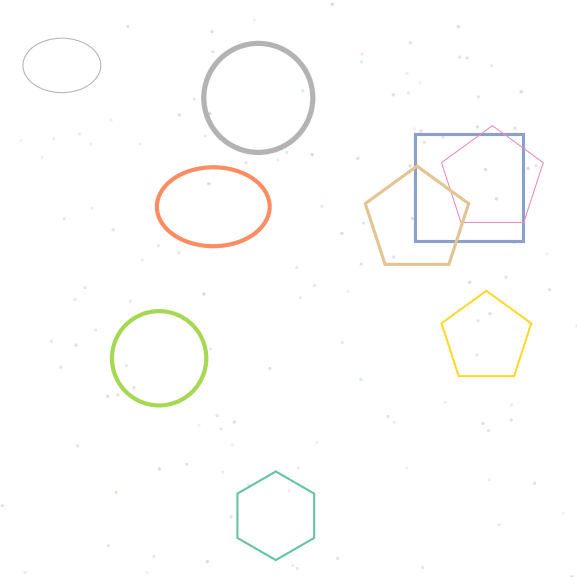[{"shape": "hexagon", "thickness": 1, "radius": 0.38, "center": [0.478, 0.106]}, {"shape": "oval", "thickness": 2, "radius": 0.49, "center": [0.369, 0.641]}, {"shape": "square", "thickness": 1.5, "radius": 0.47, "center": [0.812, 0.674]}, {"shape": "pentagon", "thickness": 0.5, "radius": 0.46, "center": [0.853, 0.689]}, {"shape": "circle", "thickness": 2, "radius": 0.41, "center": [0.276, 0.379]}, {"shape": "pentagon", "thickness": 1, "radius": 0.41, "center": [0.842, 0.414]}, {"shape": "pentagon", "thickness": 1.5, "radius": 0.47, "center": [0.722, 0.617]}, {"shape": "oval", "thickness": 0.5, "radius": 0.34, "center": [0.107, 0.886]}, {"shape": "circle", "thickness": 2.5, "radius": 0.47, "center": [0.447, 0.83]}]